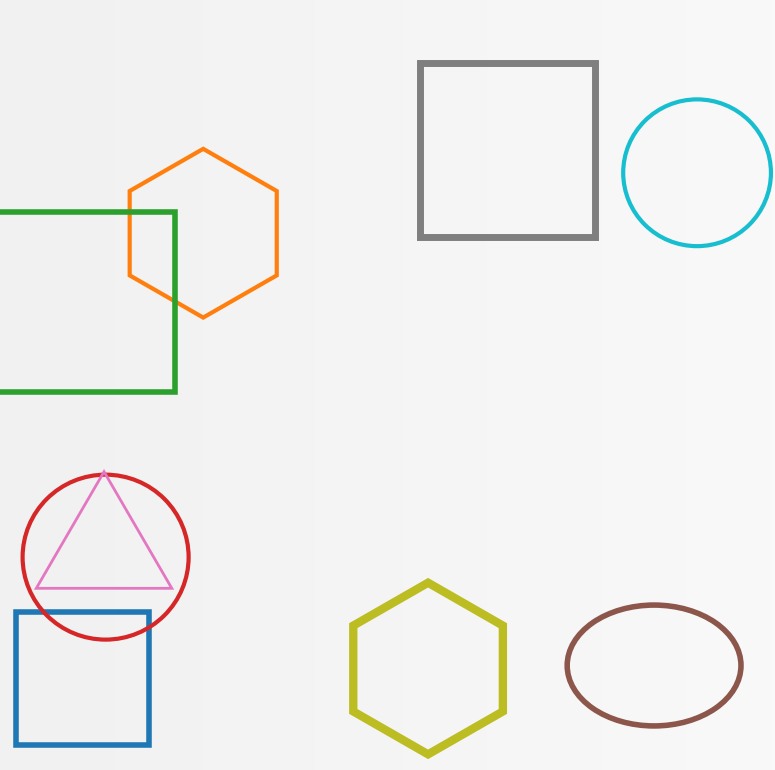[{"shape": "square", "thickness": 2, "radius": 0.43, "center": [0.106, 0.119]}, {"shape": "hexagon", "thickness": 1.5, "radius": 0.55, "center": [0.262, 0.697]}, {"shape": "square", "thickness": 2, "radius": 0.58, "center": [0.109, 0.608]}, {"shape": "circle", "thickness": 1.5, "radius": 0.54, "center": [0.136, 0.276]}, {"shape": "oval", "thickness": 2, "radius": 0.56, "center": [0.844, 0.136]}, {"shape": "triangle", "thickness": 1, "radius": 0.5, "center": [0.134, 0.286]}, {"shape": "square", "thickness": 2.5, "radius": 0.56, "center": [0.655, 0.805]}, {"shape": "hexagon", "thickness": 3, "radius": 0.56, "center": [0.552, 0.132]}, {"shape": "circle", "thickness": 1.5, "radius": 0.48, "center": [0.899, 0.776]}]